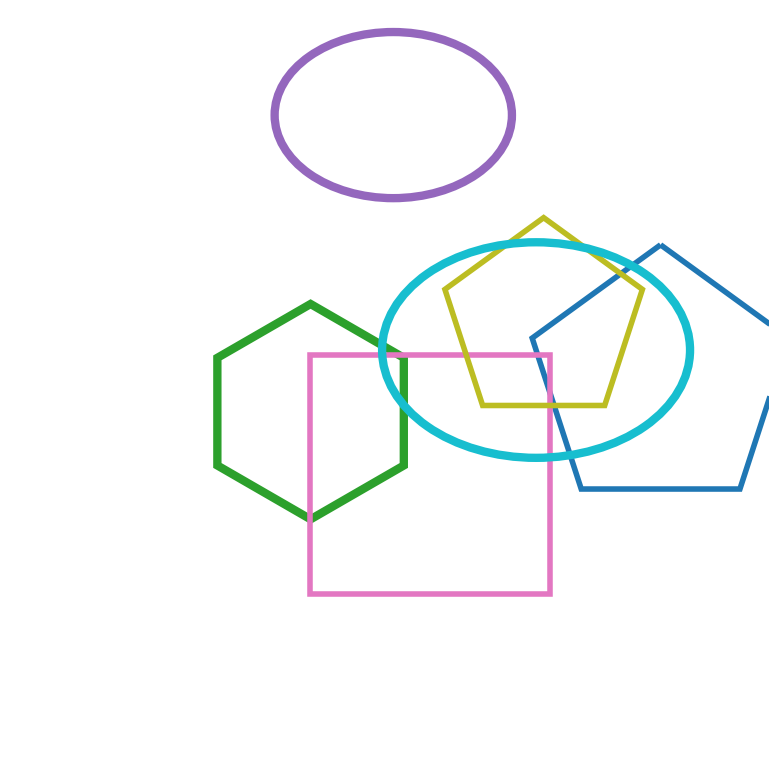[{"shape": "pentagon", "thickness": 2, "radius": 0.88, "center": [0.858, 0.507]}, {"shape": "hexagon", "thickness": 3, "radius": 0.7, "center": [0.403, 0.465]}, {"shape": "oval", "thickness": 3, "radius": 0.77, "center": [0.511, 0.851]}, {"shape": "square", "thickness": 2, "radius": 0.78, "center": [0.559, 0.384]}, {"shape": "pentagon", "thickness": 2, "radius": 0.67, "center": [0.706, 0.582]}, {"shape": "oval", "thickness": 3, "radius": 1.0, "center": [0.696, 0.545]}]